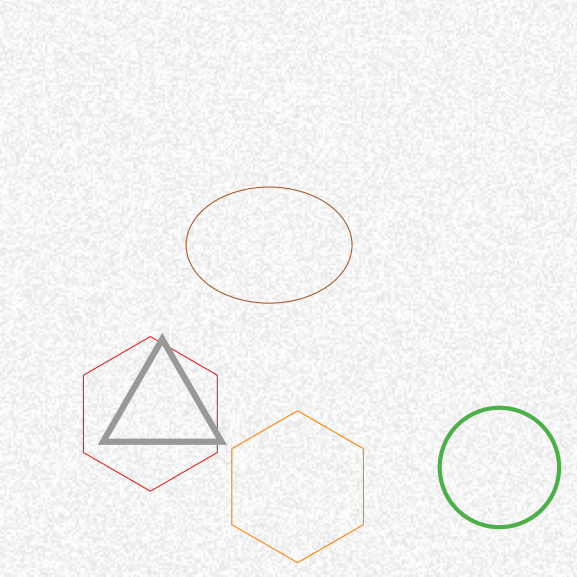[{"shape": "hexagon", "thickness": 0.5, "radius": 0.67, "center": [0.26, 0.282]}, {"shape": "circle", "thickness": 2, "radius": 0.52, "center": [0.865, 0.19]}, {"shape": "hexagon", "thickness": 0.5, "radius": 0.66, "center": [0.515, 0.156]}, {"shape": "oval", "thickness": 0.5, "radius": 0.72, "center": [0.466, 0.575]}, {"shape": "triangle", "thickness": 3, "radius": 0.59, "center": [0.281, 0.293]}]